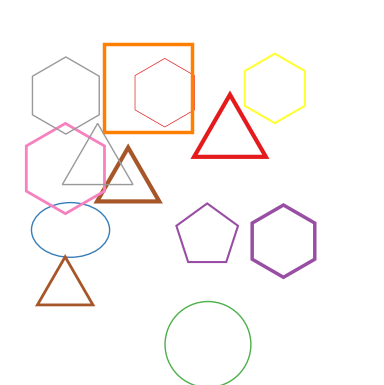[{"shape": "triangle", "thickness": 3, "radius": 0.54, "center": [0.597, 0.647]}, {"shape": "hexagon", "thickness": 0.5, "radius": 0.45, "center": [0.428, 0.759]}, {"shape": "oval", "thickness": 1, "radius": 0.51, "center": [0.183, 0.403]}, {"shape": "circle", "thickness": 1, "radius": 0.56, "center": [0.54, 0.105]}, {"shape": "pentagon", "thickness": 1.5, "radius": 0.42, "center": [0.538, 0.387]}, {"shape": "hexagon", "thickness": 2.5, "radius": 0.47, "center": [0.736, 0.374]}, {"shape": "square", "thickness": 2.5, "radius": 0.57, "center": [0.384, 0.772]}, {"shape": "hexagon", "thickness": 1.5, "radius": 0.45, "center": [0.714, 0.77]}, {"shape": "triangle", "thickness": 2, "radius": 0.42, "center": [0.169, 0.25]}, {"shape": "triangle", "thickness": 3, "radius": 0.47, "center": [0.333, 0.523]}, {"shape": "hexagon", "thickness": 2, "radius": 0.59, "center": [0.17, 0.562]}, {"shape": "hexagon", "thickness": 1, "radius": 0.5, "center": [0.171, 0.752]}, {"shape": "triangle", "thickness": 1, "radius": 0.53, "center": [0.254, 0.574]}]